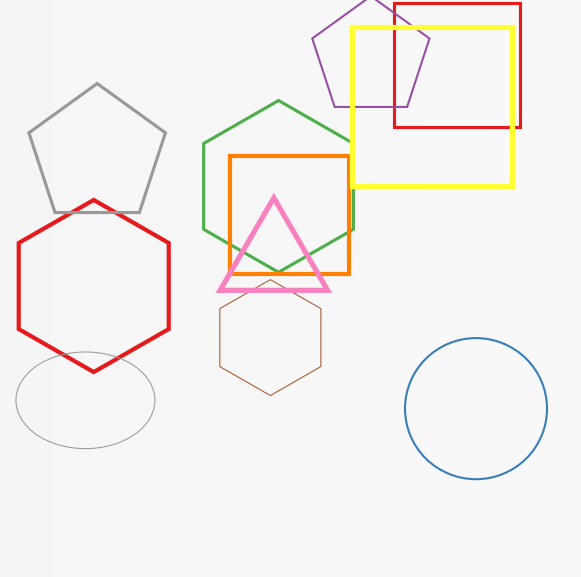[{"shape": "square", "thickness": 1.5, "radius": 0.54, "center": [0.786, 0.887]}, {"shape": "hexagon", "thickness": 2, "radius": 0.75, "center": [0.161, 0.504]}, {"shape": "circle", "thickness": 1, "radius": 0.61, "center": [0.819, 0.292]}, {"shape": "hexagon", "thickness": 1.5, "radius": 0.74, "center": [0.479, 0.676]}, {"shape": "pentagon", "thickness": 1, "radius": 0.53, "center": [0.638, 0.9]}, {"shape": "square", "thickness": 2, "radius": 0.51, "center": [0.498, 0.627]}, {"shape": "square", "thickness": 2.5, "radius": 0.69, "center": [0.744, 0.815]}, {"shape": "hexagon", "thickness": 0.5, "radius": 0.5, "center": [0.465, 0.415]}, {"shape": "triangle", "thickness": 2.5, "radius": 0.53, "center": [0.471, 0.55]}, {"shape": "oval", "thickness": 0.5, "radius": 0.6, "center": [0.147, 0.306]}, {"shape": "pentagon", "thickness": 1.5, "radius": 0.62, "center": [0.167, 0.731]}]